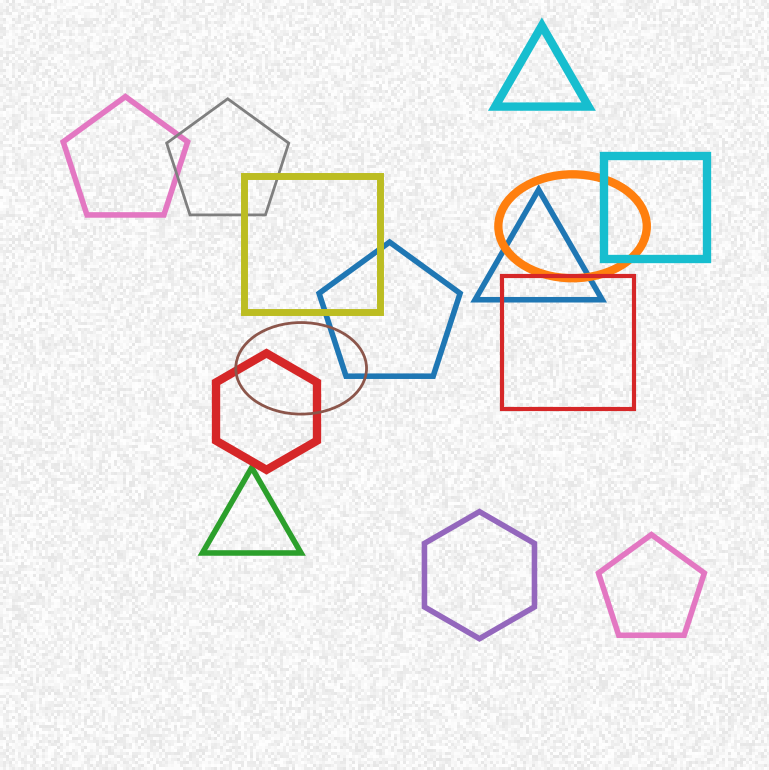[{"shape": "pentagon", "thickness": 2, "radius": 0.48, "center": [0.506, 0.589]}, {"shape": "triangle", "thickness": 2, "radius": 0.48, "center": [0.7, 0.658]}, {"shape": "oval", "thickness": 3, "radius": 0.48, "center": [0.744, 0.706]}, {"shape": "triangle", "thickness": 2, "radius": 0.37, "center": [0.327, 0.319]}, {"shape": "hexagon", "thickness": 3, "radius": 0.38, "center": [0.346, 0.466]}, {"shape": "square", "thickness": 1.5, "radius": 0.43, "center": [0.738, 0.555]}, {"shape": "hexagon", "thickness": 2, "radius": 0.41, "center": [0.623, 0.253]}, {"shape": "oval", "thickness": 1, "radius": 0.42, "center": [0.391, 0.522]}, {"shape": "pentagon", "thickness": 2, "radius": 0.42, "center": [0.163, 0.79]}, {"shape": "pentagon", "thickness": 2, "radius": 0.36, "center": [0.846, 0.233]}, {"shape": "pentagon", "thickness": 1, "radius": 0.42, "center": [0.296, 0.788]}, {"shape": "square", "thickness": 2.5, "radius": 0.44, "center": [0.405, 0.683]}, {"shape": "triangle", "thickness": 3, "radius": 0.35, "center": [0.704, 0.897]}, {"shape": "square", "thickness": 3, "radius": 0.33, "center": [0.851, 0.73]}]